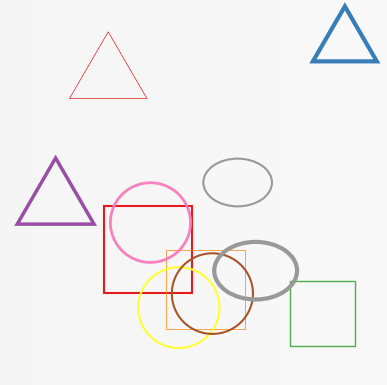[{"shape": "square", "thickness": 1.5, "radius": 0.57, "center": [0.381, 0.352]}, {"shape": "triangle", "thickness": 0.5, "radius": 0.58, "center": [0.279, 0.802]}, {"shape": "triangle", "thickness": 3, "radius": 0.48, "center": [0.89, 0.888]}, {"shape": "square", "thickness": 1, "radius": 0.42, "center": [0.833, 0.186]}, {"shape": "triangle", "thickness": 2.5, "radius": 0.57, "center": [0.144, 0.475]}, {"shape": "square", "thickness": 0.5, "radius": 0.51, "center": [0.53, 0.247]}, {"shape": "circle", "thickness": 1.5, "radius": 0.52, "center": [0.461, 0.201]}, {"shape": "circle", "thickness": 1.5, "radius": 0.52, "center": [0.548, 0.237]}, {"shape": "circle", "thickness": 2, "radius": 0.52, "center": [0.388, 0.422]}, {"shape": "oval", "thickness": 1.5, "radius": 0.44, "center": [0.613, 0.526]}, {"shape": "oval", "thickness": 3, "radius": 0.53, "center": [0.66, 0.297]}]